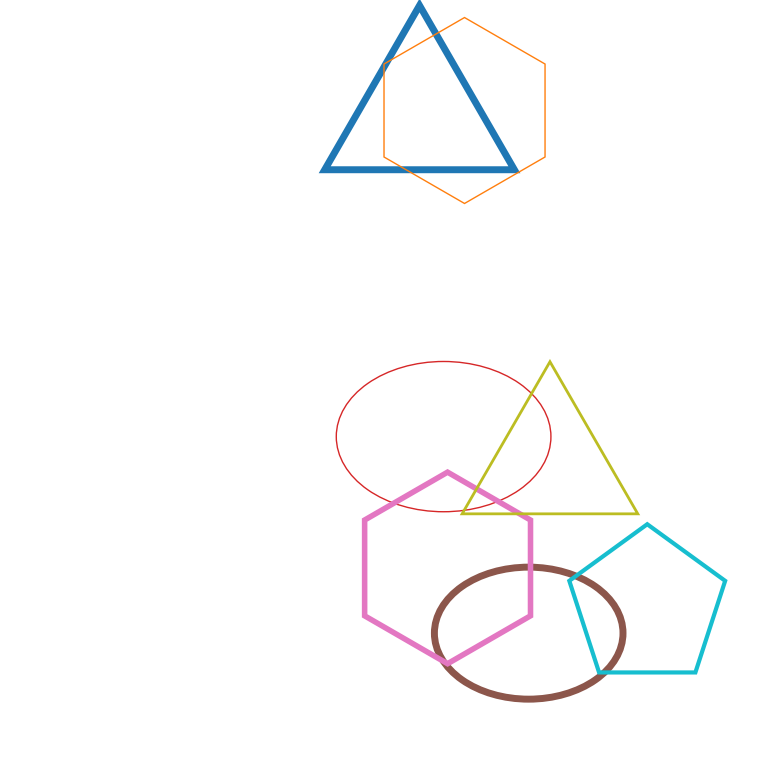[{"shape": "triangle", "thickness": 2.5, "radius": 0.71, "center": [0.545, 0.851]}, {"shape": "hexagon", "thickness": 0.5, "radius": 0.6, "center": [0.603, 0.856]}, {"shape": "oval", "thickness": 0.5, "radius": 0.7, "center": [0.576, 0.433]}, {"shape": "oval", "thickness": 2.5, "radius": 0.61, "center": [0.687, 0.178]}, {"shape": "hexagon", "thickness": 2, "radius": 0.62, "center": [0.581, 0.262]}, {"shape": "triangle", "thickness": 1, "radius": 0.66, "center": [0.714, 0.399]}, {"shape": "pentagon", "thickness": 1.5, "radius": 0.53, "center": [0.841, 0.213]}]